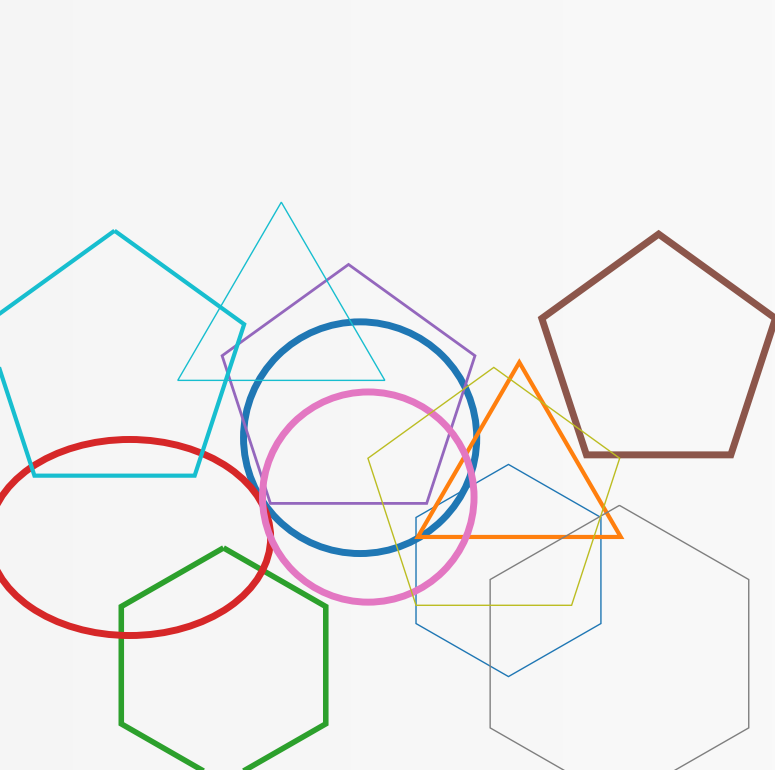[{"shape": "circle", "thickness": 2.5, "radius": 0.75, "center": [0.465, 0.432]}, {"shape": "hexagon", "thickness": 0.5, "radius": 0.69, "center": [0.656, 0.259]}, {"shape": "triangle", "thickness": 1.5, "radius": 0.76, "center": [0.67, 0.378]}, {"shape": "hexagon", "thickness": 2, "radius": 0.76, "center": [0.288, 0.136]}, {"shape": "oval", "thickness": 2.5, "radius": 0.91, "center": [0.167, 0.302]}, {"shape": "pentagon", "thickness": 1, "radius": 0.86, "center": [0.45, 0.485]}, {"shape": "pentagon", "thickness": 2.5, "radius": 0.79, "center": [0.85, 0.537]}, {"shape": "circle", "thickness": 2.5, "radius": 0.68, "center": [0.475, 0.354]}, {"shape": "hexagon", "thickness": 0.5, "radius": 0.96, "center": [0.799, 0.151]}, {"shape": "pentagon", "thickness": 0.5, "radius": 0.85, "center": [0.637, 0.352]}, {"shape": "triangle", "thickness": 0.5, "radius": 0.77, "center": [0.363, 0.583]}, {"shape": "pentagon", "thickness": 1.5, "radius": 0.88, "center": [0.148, 0.525]}]